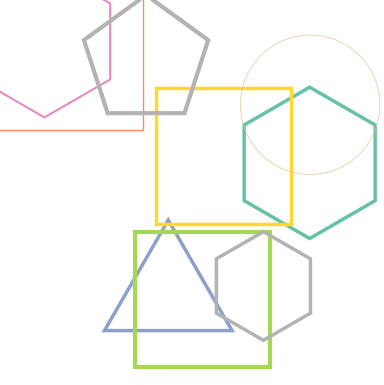[{"shape": "hexagon", "thickness": 2.5, "radius": 0.98, "center": [0.804, 0.577]}, {"shape": "square", "thickness": 1, "radius": 0.94, "center": [0.184, 0.849]}, {"shape": "triangle", "thickness": 2.5, "radius": 0.96, "center": [0.437, 0.237]}, {"shape": "hexagon", "thickness": 1.5, "radius": 0.99, "center": [0.115, 0.892]}, {"shape": "square", "thickness": 3, "radius": 0.87, "center": [0.527, 0.223]}, {"shape": "square", "thickness": 2.5, "radius": 0.88, "center": [0.581, 0.595]}, {"shape": "circle", "thickness": 0.5, "radius": 0.91, "center": [0.806, 0.728]}, {"shape": "hexagon", "thickness": 2.5, "radius": 0.71, "center": [0.684, 0.257]}, {"shape": "pentagon", "thickness": 3, "radius": 0.85, "center": [0.379, 0.843]}]